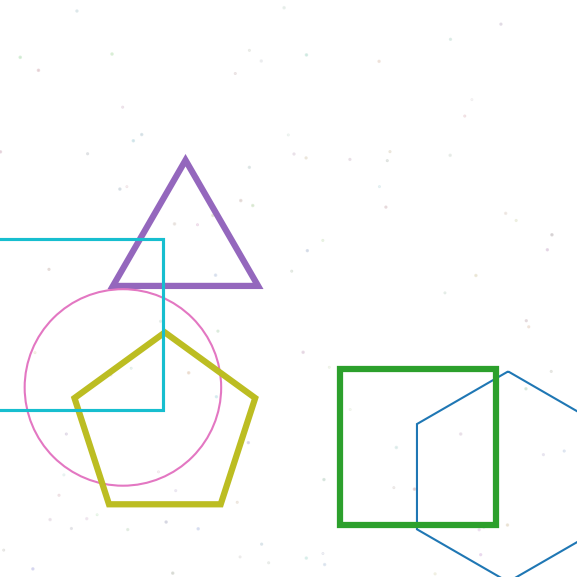[{"shape": "hexagon", "thickness": 1, "radius": 0.91, "center": [0.88, 0.174]}, {"shape": "square", "thickness": 3, "radius": 0.68, "center": [0.724, 0.225]}, {"shape": "triangle", "thickness": 3, "radius": 0.73, "center": [0.321, 0.577]}, {"shape": "circle", "thickness": 1, "radius": 0.85, "center": [0.213, 0.328]}, {"shape": "pentagon", "thickness": 3, "radius": 0.82, "center": [0.285, 0.259]}, {"shape": "square", "thickness": 1.5, "radius": 0.74, "center": [0.134, 0.437]}]